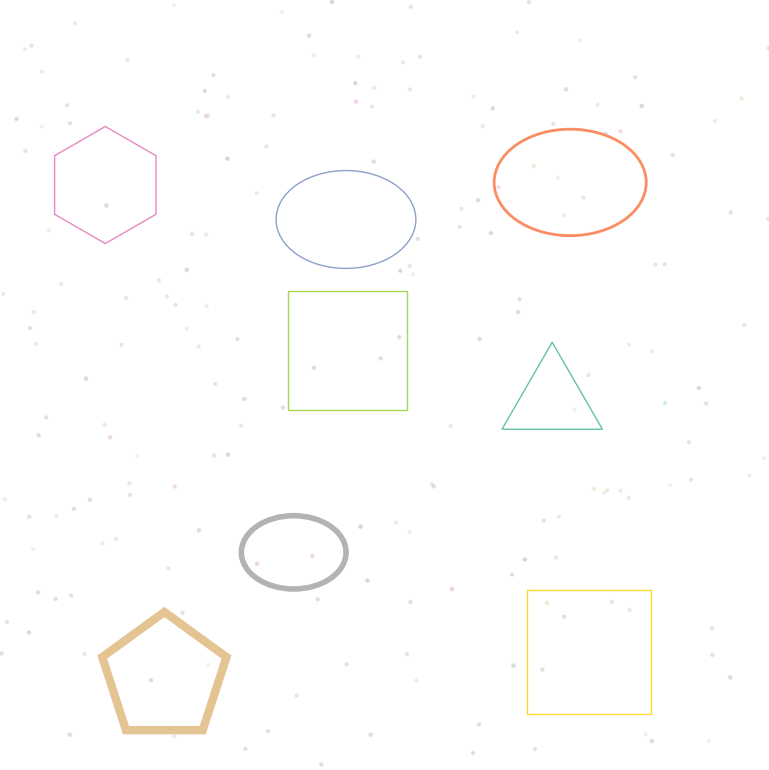[{"shape": "triangle", "thickness": 0.5, "radius": 0.38, "center": [0.717, 0.48]}, {"shape": "oval", "thickness": 1, "radius": 0.49, "center": [0.741, 0.763]}, {"shape": "oval", "thickness": 0.5, "radius": 0.45, "center": [0.449, 0.715]}, {"shape": "hexagon", "thickness": 0.5, "radius": 0.38, "center": [0.137, 0.76]}, {"shape": "square", "thickness": 0.5, "radius": 0.39, "center": [0.452, 0.545]}, {"shape": "square", "thickness": 0.5, "radius": 0.4, "center": [0.765, 0.154]}, {"shape": "pentagon", "thickness": 3, "radius": 0.42, "center": [0.213, 0.12]}, {"shape": "oval", "thickness": 2, "radius": 0.34, "center": [0.381, 0.283]}]